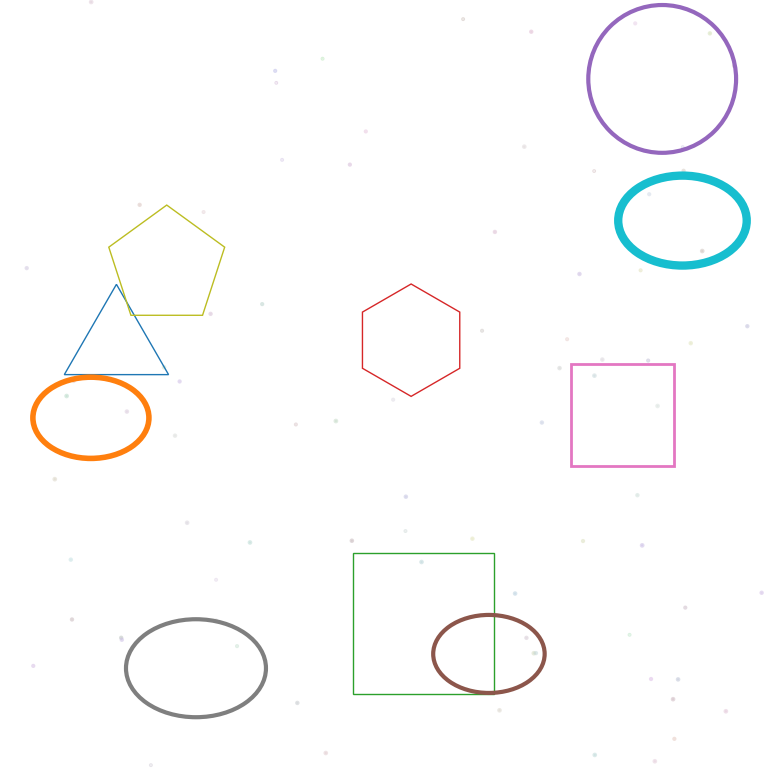[{"shape": "triangle", "thickness": 0.5, "radius": 0.39, "center": [0.151, 0.553]}, {"shape": "oval", "thickness": 2, "radius": 0.38, "center": [0.118, 0.457]}, {"shape": "square", "thickness": 0.5, "radius": 0.46, "center": [0.55, 0.19]}, {"shape": "hexagon", "thickness": 0.5, "radius": 0.36, "center": [0.534, 0.558]}, {"shape": "circle", "thickness": 1.5, "radius": 0.48, "center": [0.86, 0.898]}, {"shape": "oval", "thickness": 1.5, "radius": 0.36, "center": [0.635, 0.151]}, {"shape": "square", "thickness": 1, "radius": 0.33, "center": [0.808, 0.461]}, {"shape": "oval", "thickness": 1.5, "radius": 0.45, "center": [0.255, 0.132]}, {"shape": "pentagon", "thickness": 0.5, "radius": 0.4, "center": [0.217, 0.655]}, {"shape": "oval", "thickness": 3, "radius": 0.42, "center": [0.886, 0.714]}]